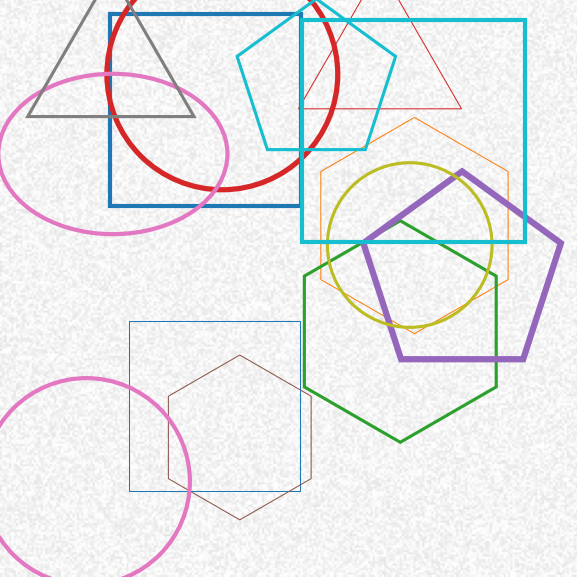[{"shape": "square", "thickness": 2, "radius": 0.83, "center": [0.356, 0.809]}, {"shape": "square", "thickness": 0.5, "radius": 0.74, "center": [0.371, 0.296]}, {"shape": "hexagon", "thickness": 0.5, "radius": 0.94, "center": [0.718, 0.609]}, {"shape": "hexagon", "thickness": 1.5, "radius": 0.96, "center": [0.693, 0.425]}, {"shape": "triangle", "thickness": 0.5, "radius": 0.82, "center": [0.658, 0.892]}, {"shape": "circle", "thickness": 2.5, "radius": 1.0, "center": [0.385, 0.87]}, {"shape": "pentagon", "thickness": 3, "radius": 0.9, "center": [0.8, 0.523]}, {"shape": "hexagon", "thickness": 0.5, "radius": 0.71, "center": [0.415, 0.242]}, {"shape": "oval", "thickness": 2, "radius": 0.99, "center": [0.195, 0.733]}, {"shape": "circle", "thickness": 2, "radius": 0.9, "center": [0.15, 0.165]}, {"shape": "triangle", "thickness": 1.5, "radius": 0.83, "center": [0.192, 0.88]}, {"shape": "circle", "thickness": 1.5, "radius": 0.71, "center": [0.709, 0.575]}, {"shape": "pentagon", "thickness": 1.5, "radius": 0.72, "center": [0.548, 0.857]}, {"shape": "square", "thickness": 2, "radius": 0.96, "center": [0.716, 0.772]}]